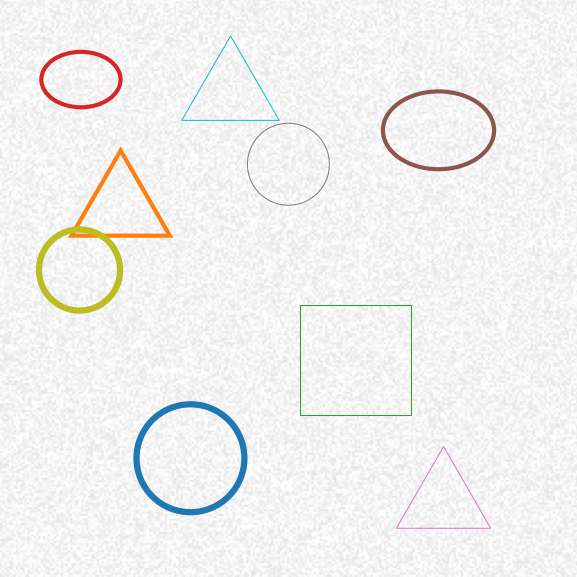[{"shape": "circle", "thickness": 3, "radius": 0.47, "center": [0.33, 0.206]}, {"shape": "triangle", "thickness": 2, "radius": 0.49, "center": [0.209, 0.64]}, {"shape": "square", "thickness": 0.5, "radius": 0.48, "center": [0.615, 0.376]}, {"shape": "oval", "thickness": 2, "radius": 0.34, "center": [0.14, 0.861]}, {"shape": "oval", "thickness": 2, "radius": 0.48, "center": [0.759, 0.773]}, {"shape": "triangle", "thickness": 0.5, "radius": 0.47, "center": [0.768, 0.132]}, {"shape": "circle", "thickness": 0.5, "radius": 0.35, "center": [0.499, 0.715]}, {"shape": "circle", "thickness": 3, "radius": 0.35, "center": [0.138, 0.532]}, {"shape": "triangle", "thickness": 0.5, "radius": 0.49, "center": [0.399, 0.839]}]